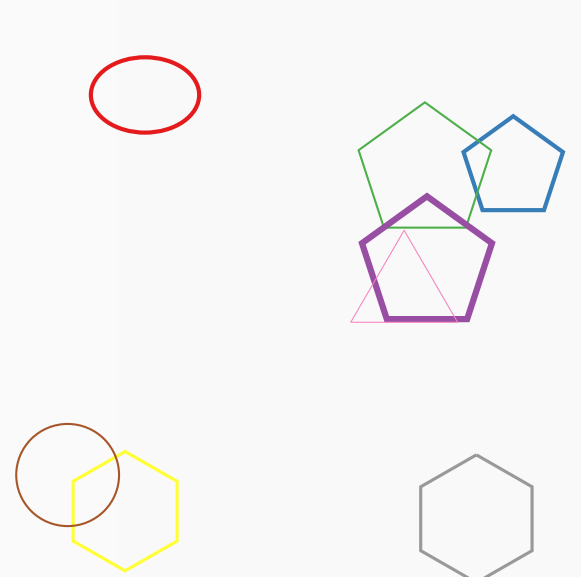[{"shape": "oval", "thickness": 2, "radius": 0.47, "center": [0.249, 0.835]}, {"shape": "pentagon", "thickness": 2, "radius": 0.45, "center": [0.883, 0.708]}, {"shape": "pentagon", "thickness": 1, "radius": 0.6, "center": [0.731, 0.702]}, {"shape": "pentagon", "thickness": 3, "radius": 0.59, "center": [0.735, 0.542]}, {"shape": "hexagon", "thickness": 1.5, "radius": 0.52, "center": [0.215, 0.114]}, {"shape": "circle", "thickness": 1, "radius": 0.44, "center": [0.116, 0.177]}, {"shape": "triangle", "thickness": 0.5, "radius": 0.53, "center": [0.695, 0.494]}, {"shape": "hexagon", "thickness": 1.5, "radius": 0.55, "center": [0.82, 0.101]}]